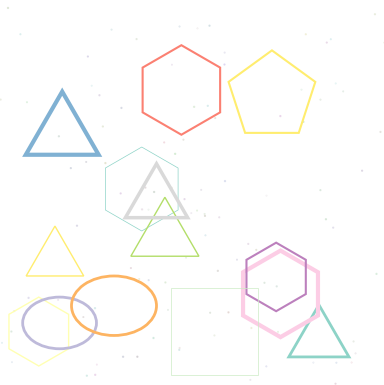[{"shape": "hexagon", "thickness": 0.5, "radius": 0.55, "center": [0.368, 0.509]}, {"shape": "triangle", "thickness": 2, "radius": 0.45, "center": [0.828, 0.118]}, {"shape": "hexagon", "thickness": 1, "radius": 0.45, "center": [0.101, 0.139]}, {"shape": "oval", "thickness": 2, "radius": 0.48, "center": [0.155, 0.161]}, {"shape": "hexagon", "thickness": 1.5, "radius": 0.58, "center": [0.471, 0.766]}, {"shape": "triangle", "thickness": 3, "radius": 0.55, "center": [0.162, 0.653]}, {"shape": "oval", "thickness": 2, "radius": 0.55, "center": [0.296, 0.206]}, {"shape": "triangle", "thickness": 1, "radius": 0.51, "center": [0.428, 0.386]}, {"shape": "hexagon", "thickness": 3, "radius": 0.56, "center": [0.729, 0.237]}, {"shape": "triangle", "thickness": 2.5, "radius": 0.47, "center": [0.407, 0.481]}, {"shape": "hexagon", "thickness": 1.5, "radius": 0.44, "center": [0.717, 0.281]}, {"shape": "square", "thickness": 0.5, "radius": 0.57, "center": [0.556, 0.14]}, {"shape": "pentagon", "thickness": 1.5, "radius": 0.59, "center": [0.706, 0.751]}, {"shape": "triangle", "thickness": 1, "radius": 0.43, "center": [0.143, 0.326]}]